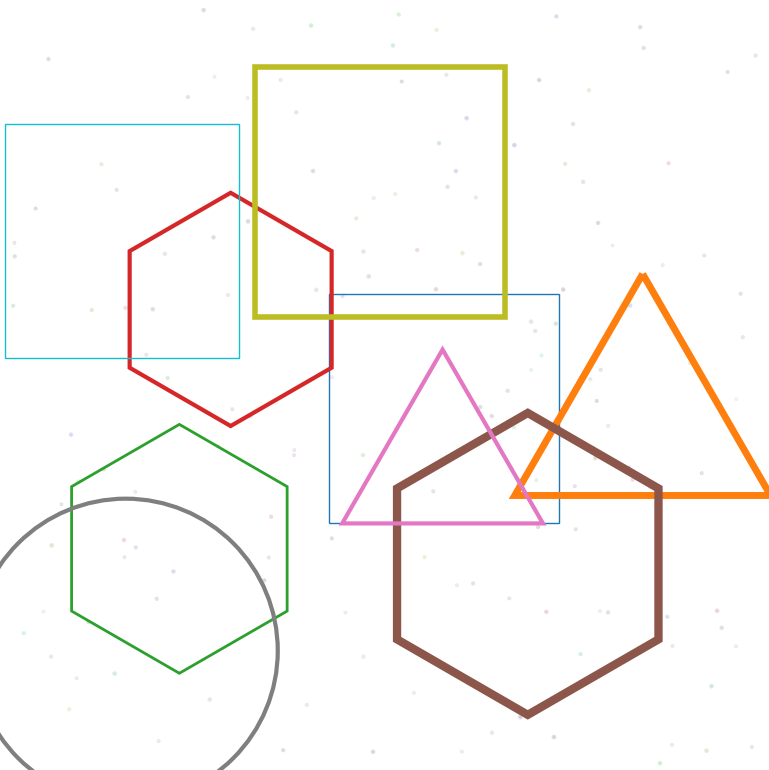[{"shape": "square", "thickness": 0.5, "radius": 0.74, "center": [0.577, 0.47]}, {"shape": "triangle", "thickness": 2.5, "radius": 0.96, "center": [0.835, 0.452]}, {"shape": "hexagon", "thickness": 1, "radius": 0.81, "center": [0.233, 0.287]}, {"shape": "hexagon", "thickness": 1.5, "radius": 0.76, "center": [0.3, 0.598]}, {"shape": "hexagon", "thickness": 3, "radius": 0.98, "center": [0.685, 0.268]}, {"shape": "triangle", "thickness": 1.5, "radius": 0.75, "center": [0.575, 0.395]}, {"shape": "circle", "thickness": 1.5, "radius": 0.99, "center": [0.163, 0.155]}, {"shape": "square", "thickness": 2, "radius": 0.81, "center": [0.494, 0.751]}, {"shape": "square", "thickness": 0.5, "radius": 0.76, "center": [0.158, 0.687]}]